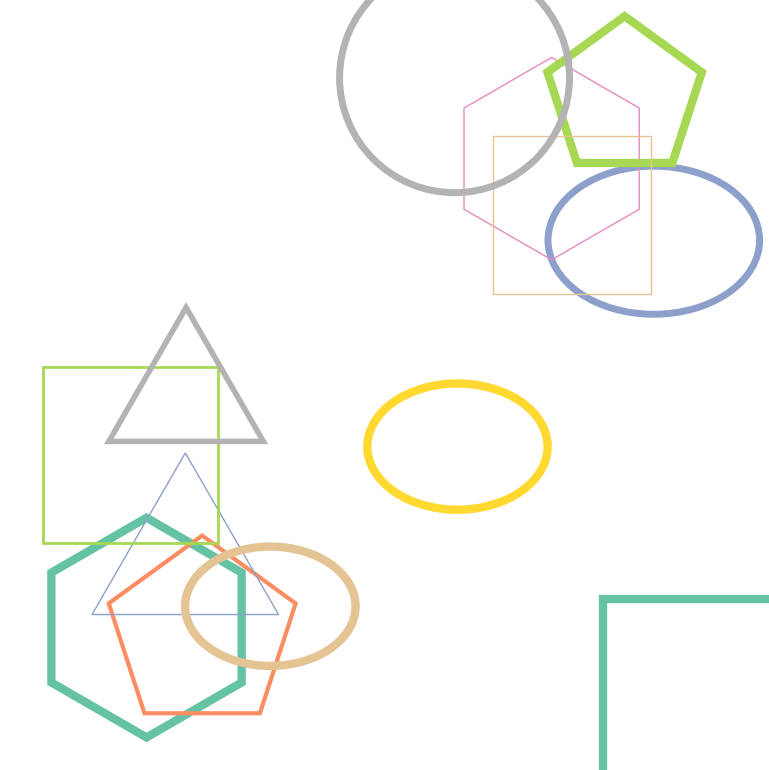[{"shape": "square", "thickness": 3, "radius": 0.58, "center": [0.898, 0.107]}, {"shape": "hexagon", "thickness": 3, "radius": 0.71, "center": [0.19, 0.185]}, {"shape": "pentagon", "thickness": 1.5, "radius": 0.64, "center": [0.263, 0.177]}, {"shape": "triangle", "thickness": 0.5, "radius": 0.7, "center": [0.241, 0.272]}, {"shape": "oval", "thickness": 2.5, "radius": 0.69, "center": [0.849, 0.688]}, {"shape": "hexagon", "thickness": 0.5, "radius": 0.66, "center": [0.716, 0.794]}, {"shape": "square", "thickness": 1, "radius": 0.57, "center": [0.169, 0.409]}, {"shape": "pentagon", "thickness": 3, "radius": 0.53, "center": [0.811, 0.874]}, {"shape": "oval", "thickness": 3, "radius": 0.59, "center": [0.594, 0.42]}, {"shape": "oval", "thickness": 3, "radius": 0.55, "center": [0.351, 0.213]}, {"shape": "square", "thickness": 0.5, "radius": 0.51, "center": [0.743, 0.721]}, {"shape": "triangle", "thickness": 2, "radius": 0.58, "center": [0.242, 0.485]}, {"shape": "circle", "thickness": 2.5, "radius": 0.75, "center": [0.59, 0.899]}]